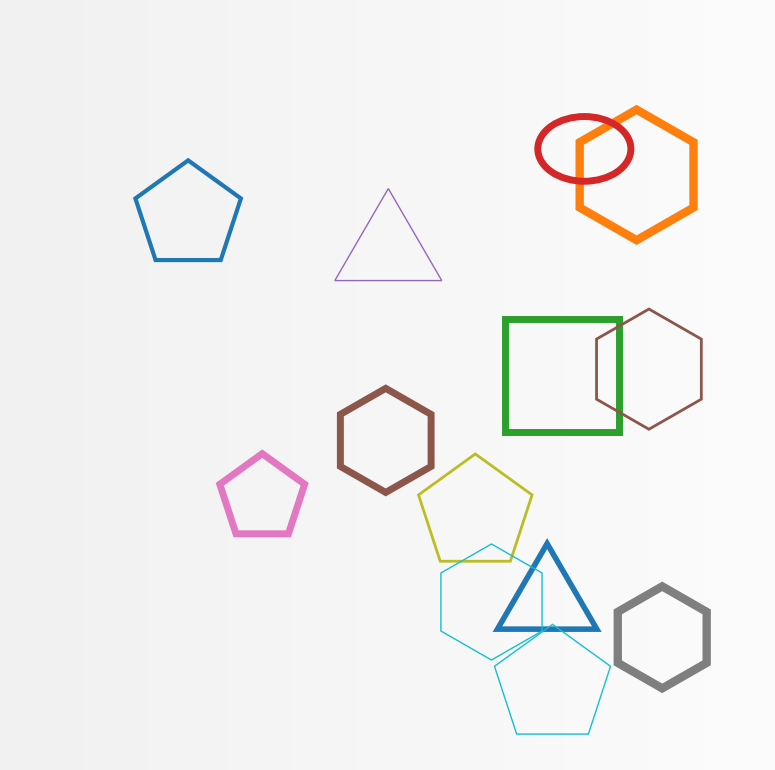[{"shape": "pentagon", "thickness": 1.5, "radius": 0.36, "center": [0.243, 0.72]}, {"shape": "triangle", "thickness": 2, "radius": 0.37, "center": [0.706, 0.22]}, {"shape": "hexagon", "thickness": 3, "radius": 0.42, "center": [0.821, 0.773]}, {"shape": "square", "thickness": 2.5, "radius": 0.37, "center": [0.725, 0.513]}, {"shape": "oval", "thickness": 2.5, "radius": 0.3, "center": [0.754, 0.807]}, {"shape": "triangle", "thickness": 0.5, "radius": 0.4, "center": [0.501, 0.675]}, {"shape": "hexagon", "thickness": 1, "radius": 0.39, "center": [0.837, 0.521]}, {"shape": "hexagon", "thickness": 2.5, "radius": 0.34, "center": [0.498, 0.428]}, {"shape": "pentagon", "thickness": 2.5, "radius": 0.29, "center": [0.338, 0.353]}, {"shape": "hexagon", "thickness": 3, "radius": 0.33, "center": [0.854, 0.172]}, {"shape": "pentagon", "thickness": 1, "radius": 0.39, "center": [0.613, 0.333]}, {"shape": "hexagon", "thickness": 0.5, "radius": 0.38, "center": [0.634, 0.218]}, {"shape": "pentagon", "thickness": 0.5, "radius": 0.39, "center": [0.713, 0.11]}]